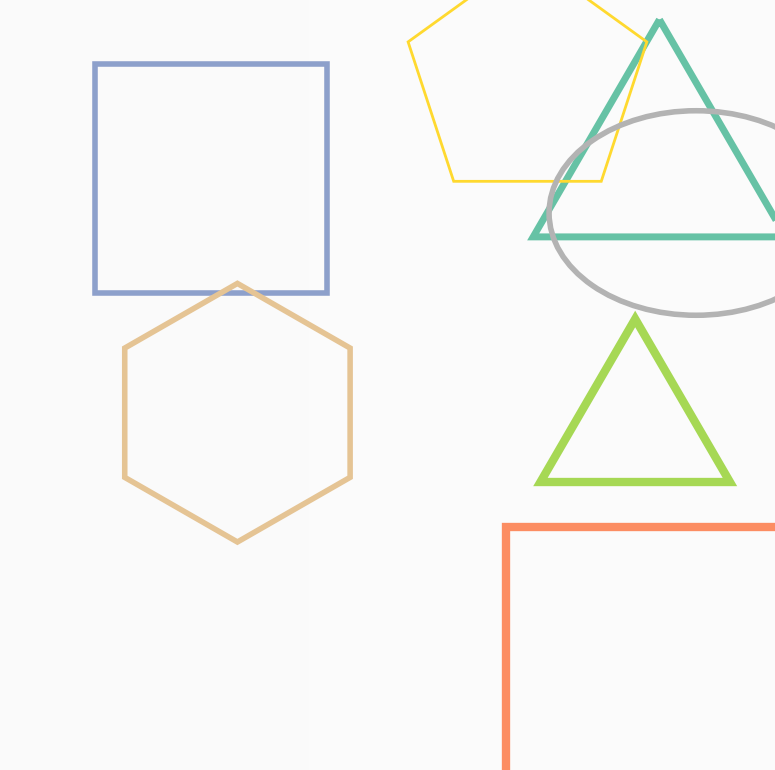[{"shape": "triangle", "thickness": 2.5, "radius": 0.94, "center": [0.851, 0.786]}, {"shape": "square", "thickness": 3, "radius": 0.87, "center": [0.827, 0.141]}, {"shape": "square", "thickness": 2, "radius": 0.75, "center": [0.272, 0.768]}, {"shape": "triangle", "thickness": 3, "radius": 0.71, "center": [0.82, 0.445]}, {"shape": "pentagon", "thickness": 1, "radius": 0.81, "center": [0.681, 0.896]}, {"shape": "hexagon", "thickness": 2, "radius": 0.84, "center": [0.306, 0.464]}, {"shape": "oval", "thickness": 2, "radius": 0.95, "center": [0.898, 0.723]}]